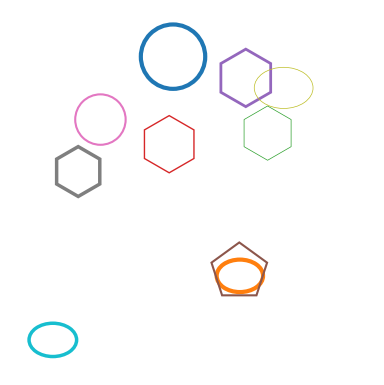[{"shape": "circle", "thickness": 3, "radius": 0.42, "center": [0.449, 0.853]}, {"shape": "oval", "thickness": 3, "radius": 0.3, "center": [0.623, 0.284]}, {"shape": "hexagon", "thickness": 0.5, "radius": 0.35, "center": [0.695, 0.654]}, {"shape": "hexagon", "thickness": 1, "radius": 0.37, "center": [0.439, 0.625]}, {"shape": "hexagon", "thickness": 2, "radius": 0.37, "center": [0.638, 0.798]}, {"shape": "pentagon", "thickness": 1.5, "radius": 0.38, "center": [0.622, 0.294]}, {"shape": "circle", "thickness": 1.5, "radius": 0.33, "center": [0.261, 0.689]}, {"shape": "hexagon", "thickness": 2.5, "radius": 0.32, "center": [0.203, 0.554]}, {"shape": "oval", "thickness": 0.5, "radius": 0.38, "center": [0.737, 0.772]}, {"shape": "oval", "thickness": 2.5, "radius": 0.31, "center": [0.137, 0.117]}]